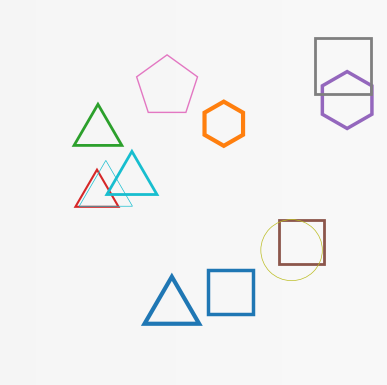[{"shape": "triangle", "thickness": 3, "radius": 0.41, "center": [0.443, 0.2]}, {"shape": "square", "thickness": 2.5, "radius": 0.29, "center": [0.595, 0.242]}, {"shape": "hexagon", "thickness": 3, "radius": 0.29, "center": [0.578, 0.679]}, {"shape": "triangle", "thickness": 2, "radius": 0.36, "center": [0.253, 0.658]}, {"shape": "triangle", "thickness": 1.5, "radius": 0.32, "center": [0.25, 0.495]}, {"shape": "hexagon", "thickness": 2.5, "radius": 0.37, "center": [0.896, 0.74]}, {"shape": "square", "thickness": 2, "radius": 0.29, "center": [0.777, 0.371]}, {"shape": "pentagon", "thickness": 1, "radius": 0.41, "center": [0.431, 0.775]}, {"shape": "square", "thickness": 2, "radius": 0.36, "center": [0.886, 0.828]}, {"shape": "circle", "thickness": 0.5, "radius": 0.4, "center": [0.752, 0.35]}, {"shape": "triangle", "thickness": 0.5, "radius": 0.4, "center": [0.273, 0.504]}, {"shape": "triangle", "thickness": 2, "radius": 0.37, "center": [0.34, 0.532]}]